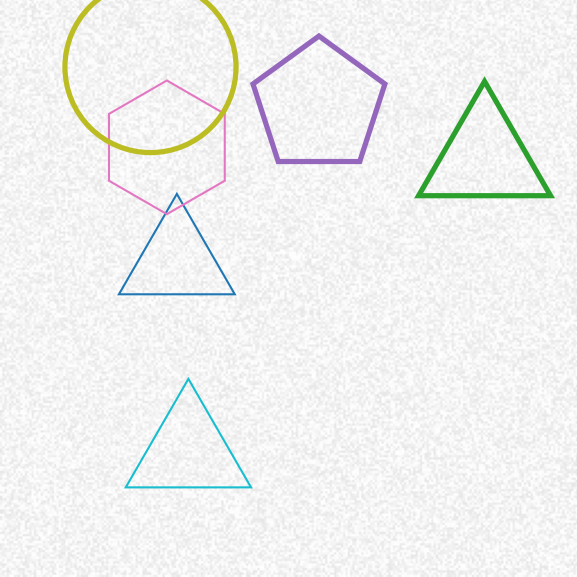[{"shape": "triangle", "thickness": 1, "radius": 0.58, "center": [0.306, 0.547]}, {"shape": "triangle", "thickness": 2.5, "radius": 0.66, "center": [0.839, 0.726]}, {"shape": "pentagon", "thickness": 2.5, "radius": 0.6, "center": [0.552, 0.817]}, {"shape": "hexagon", "thickness": 1, "radius": 0.58, "center": [0.289, 0.744]}, {"shape": "circle", "thickness": 2.5, "radius": 0.74, "center": [0.261, 0.883]}, {"shape": "triangle", "thickness": 1, "radius": 0.63, "center": [0.326, 0.218]}]